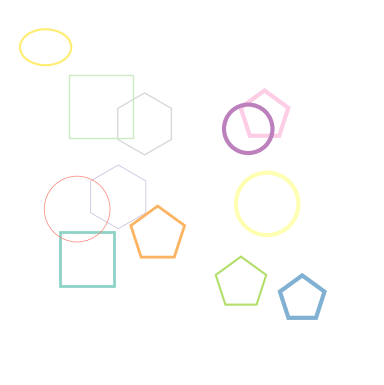[{"shape": "square", "thickness": 2, "radius": 0.35, "center": [0.227, 0.327]}, {"shape": "circle", "thickness": 3, "radius": 0.41, "center": [0.694, 0.47]}, {"shape": "hexagon", "thickness": 0.5, "radius": 0.41, "center": [0.307, 0.489]}, {"shape": "circle", "thickness": 0.5, "radius": 0.43, "center": [0.2, 0.457]}, {"shape": "pentagon", "thickness": 3, "radius": 0.3, "center": [0.785, 0.224]}, {"shape": "pentagon", "thickness": 2, "radius": 0.37, "center": [0.41, 0.391]}, {"shape": "pentagon", "thickness": 1.5, "radius": 0.34, "center": [0.626, 0.265]}, {"shape": "pentagon", "thickness": 3, "radius": 0.33, "center": [0.687, 0.7]}, {"shape": "hexagon", "thickness": 1, "radius": 0.4, "center": [0.376, 0.678]}, {"shape": "circle", "thickness": 3, "radius": 0.31, "center": [0.645, 0.665]}, {"shape": "square", "thickness": 1, "radius": 0.41, "center": [0.263, 0.724]}, {"shape": "oval", "thickness": 1.5, "radius": 0.33, "center": [0.118, 0.877]}]